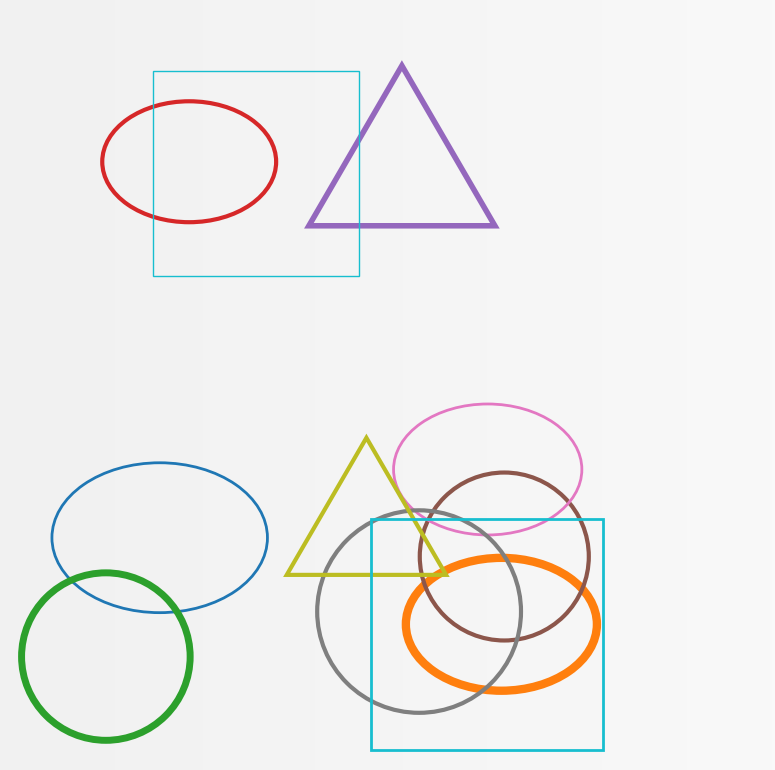[{"shape": "oval", "thickness": 1, "radius": 0.7, "center": [0.206, 0.302]}, {"shape": "oval", "thickness": 3, "radius": 0.62, "center": [0.647, 0.189]}, {"shape": "circle", "thickness": 2.5, "radius": 0.54, "center": [0.137, 0.147]}, {"shape": "oval", "thickness": 1.5, "radius": 0.56, "center": [0.244, 0.79]}, {"shape": "triangle", "thickness": 2, "radius": 0.69, "center": [0.519, 0.776]}, {"shape": "circle", "thickness": 1.5, "radius": 0.55, "center": [0.651, 0.277]}, {"shape": "oval", "thickness": 1, "radius": 0.61, "center": [0.629, 0.39]}, {"shape": "circle", "thickness": 1.5, "radius": 0.66, "center": [0.541, 0.206]}, {"shape": "triangle", "thickness": 1.5, "radius": 0.59, "center": [0.473, 0.313]}, {"shape": "square", "thickness": 1, "radius": 0.75, "center": [0.628, 0.176]}, {"shape": "square", "thickness": 0.5, "radius": 0.66, "center": [0.331, 0.775]}]